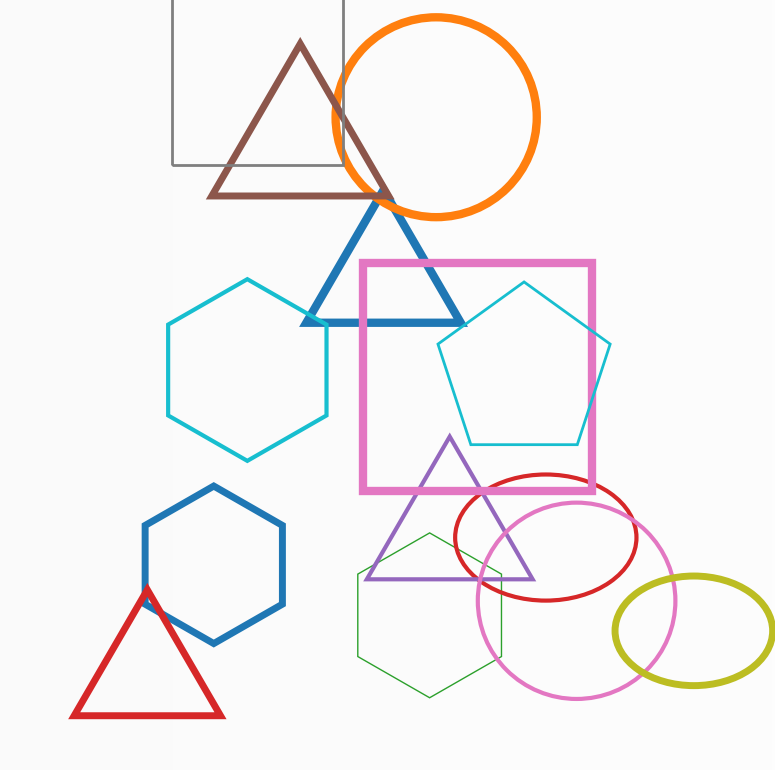[{"shape": "hexagon", "thickness": 2.5, "radius": 0.51, "center": [0.276, 0.266]}, {"shape": "triangle", "thickness": 3, "radius": 0.58, "center": [0.495, 0.638]}, {"shape": "circle", "thickness": 3, "radius": 0.65, "center": [0.563, 0.848]}, {"shape": "hexagon", "thickness": 0.5, "radius": 0.54, "center": [0.554, 0.201]}, {"shape": "triangle", "thickness": 2.5, "radius": 0.55, "center": [0.19, 0.125]}, {"shape": "oval", "thickness": 1.5, "radius": 0.58, "center": [0.704, 0.302]}, {"shape": "triangle", "thickness": 1.5, "radius": 0.62, "center": [0.58, 0.309]}, {"shape": "triangle", "thickness": 2.5, "radius": 0.66, "center": [0.387, 0.811]}, {"shape": "square", "thickness": 3, "radius": 0.74, "center": [0.617, 0.511]}, {"shape": "circle", "thickness": 1.5, "radius": 0.64, "center": [0.744, 0.22]}, {"shape": "square", "thickness": 1, "radius": 0.55, "center": [0.332, 0.895]}, {"shape": "oval", "thickness": 2.5, "radius": 0.51, "center": [0.895, 0.181]}, {"shape": "pentagon", "thickness": 1, "radius": 0.58, "center": [0.676, 0.517]}, {"shape": "hexagon", "thickness": 1.5, "radius": 0.59, "center": [0.319, 0.519]}]